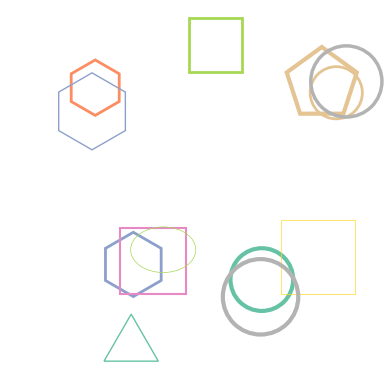[{"shape": "circle", "thickness": 3, "radius": 0.41, "center": [0.68, 0.274]}, {"shape": "triangle", "thickness": 1, "radius": 0.41, "center": [0.341, 0.103]}, {"shape": "hexagon", "thickness": 2, "radius": 0.36, "center": [0.247, 0.772]}, {"shape": "hexagon", "thickness": 1, "radius": 0.5, "center": [0.239, 0.711]}, {"shape": "hexagon", "thickness": 2, "radius": 0.42, "center": [0.346, 0.313]}, {"shape": "square", "thickness": 1.5, "radius": 0.43, "center": [0.397, 0.323]}, {"shape": "square", "thickness": 2, "radius": 0.35, "center": [0.559, 0.883]}, {"shape": "oval", "thickness": 0.5, "radius": 0.42, "center": [0.424, 0.351]}, {"shape": "square", "thickness": 0.5, "radius": 0.48, "center": [0.825, 0.332]}, {"shape": "pentagon", "thickness": 3, "radius": 0.48, "center": [0.836, 0.782]}, {"shape": "circle", "thickness": 2, "radius": 0.34, "center": [0.873, 0.759]}, {"shape": "circle", "thickness": 3, "radius": 0.49, "center": [0.677, 0.229]}, {"shape": "circle", "thickness": 2.5, "radius": 0.46, "center": [0.9, 0.788]}]